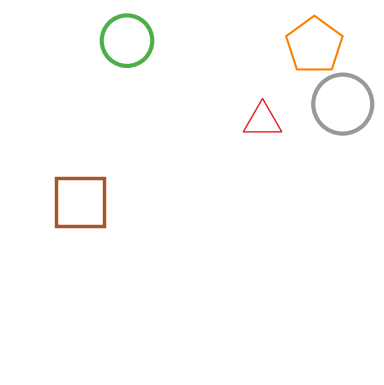[{"shape": "triangle", "thickness": 1, "radius": 0.29, "center": [0.682, 0.686]}, {"shape": "circle", "thickness": 3, "radius": 0.33, "center": [0.33, 0.894]}, {"shape": "pentagon", "thickness": 1.5, "radius": 0.39, "center": [0.817, 0.882]}, {"shape": "square", "thickness": 2.5, "radius": 0.31, "center": [0.208, 0.476]}, {"shape": "circle", "thickness": 3, "radius": 0.38, "center": [0.89, 0.73]}]